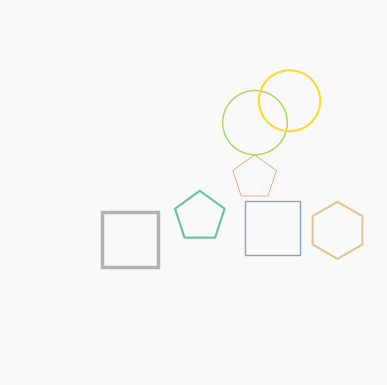[{"shape": "pentagon", "thickness": 1.5, "radius": 0.34, "center": [0.516, 0.437]}, {"shape": "pentagon", "thickness": 0.5, "radius": 0.3, "center": [0.657, 0.539]}, {"shape": "square", "thickness": 1, "radius": 0.35, "center": [0.703, 0.408]}, {"shape": "circle", "thickness": 1, "radius": 0.42, "center": [0.658, 0.681]}, {"shape": "circle", "thickness": 1.5, "radius": 0.4, "center": [0.747, 0.738]}, {"shape": "hexagon", "thickness": 1.5, "radius": 0.37, "center": [0.871, 0.402]}, {"shape": "square", "thickness": 2.5, "radius": 0.36, "center": [0.336, 0.378]}]